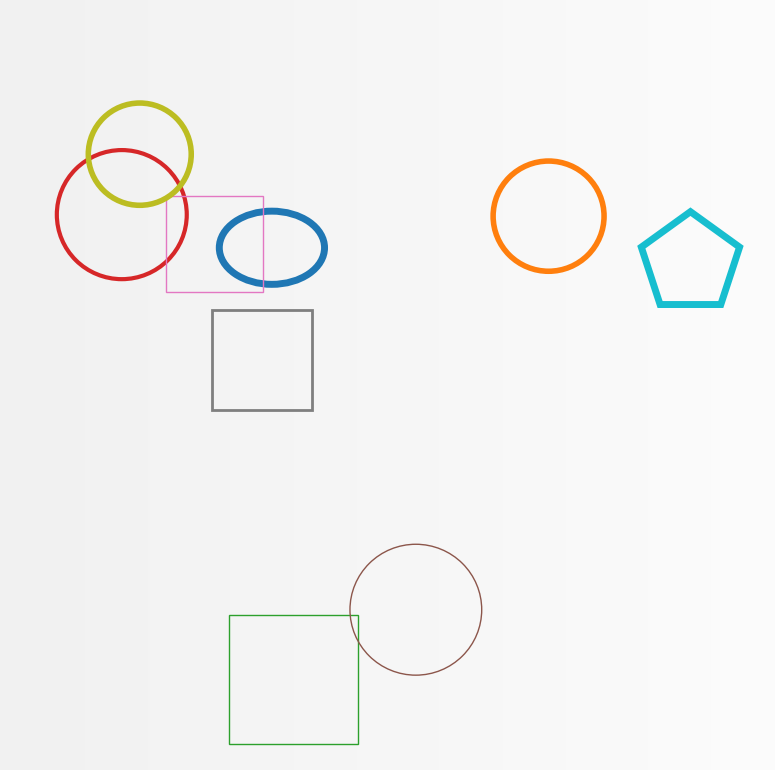[{"shape": "oval", "thickness": 2.5, "radius": 0.34, "center": [0.351, 0.678]}, {"shape": "circle", "thickness": 2, "radius": 0.36, "center": [0.708, 0.719]}, {"shape": "square", "thickness": 0.5, "radius": 0.42, "center": [0.379, 0.118]}, {"shape": "circle", "thickness": 1.5, "radius": 0.42, "center": [0.157, 0.721]}, {"shape": "circle", "thickness": 0.5, "radius": 0.42, "center": [0.537, 0.208]}, {"shape": "square", "thickness": 0.5, "radius": 0.31, "center": [0.277, 0.683]}, {"shape": "square", "thickness": 1, "radius": 0.32, "center": [0.338, 0.533]}, {"shape": "circle", "thickness": 2, "radius": 0.33, "center": [0.18, 0.8]}, {"shape": "pentagon", "thickness": 2.5, "radius": 0.33, "center": [0.891, 0.658]}]